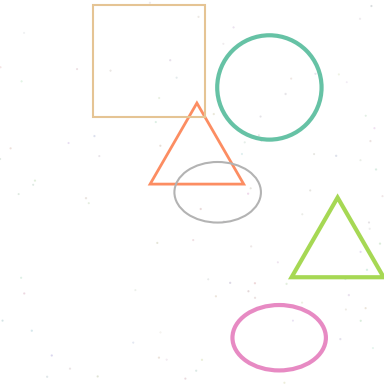[{"shape": "circle", "thickness": 3, "radius": 0.68, "center": [0.7, 0.773]}, {"shape": "triangle", "thickness": 2, "radius": 0.7, "center": [0.511, 0.592]}, {"shape": "oval", "thickness": 3, "radius": 0.61, "center": [0.725, 0.123]}, {"shape": "triangle", "thickness": 3, "radius": 0.69, "center": [0.877, 0.349]}, {"shape": "square", "thickness": 1.5, "radius": 0.73, "center": [0.387, 0.841]}, {"shape": "oval", "thickness": 1.5, "radius": 0.56, "center": [0.565, 0.501]}]